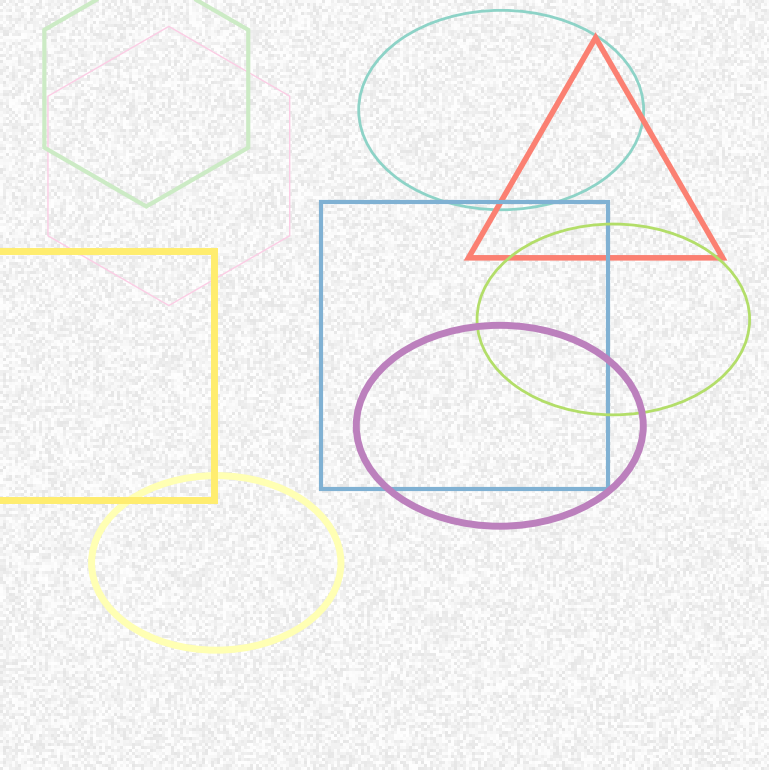[{"shape": "oval", "thickness": 1, "radius": 0.93, "center": [0.651, 0.857]}, {"shape": "oval", "thickness": 2.5, "radius": 0.81, "center": [0.281, 0.269]}, {"shape": "triangle", "thickness": 2, "radius": 0.95, "center": [0.773, 0.76]}, {"shape": "square", "thickness": 1.5, "radius": 0.93, "center": [0.604, 0.551]}, {"shape": "oval", "thickness": 1, "radius": 0.88, "center": [0.797, 0.585]}, {"shape": "hexagon", "thickness": 0.5, "radius": 0.91, "center": [0.219, 0.784]}, {"shape": "oval", "thickness": 2.5, "radius": 0.93, "center": [0.649, 0.447]}, {"shape": "hexagon", "thickness": 1.5, "radius": 0.76, "center": [0.19, 0.885]}, {"shape": "square", "thickness": 2.5, "radius": 0.81, "center": [0.116, 0.512]}]